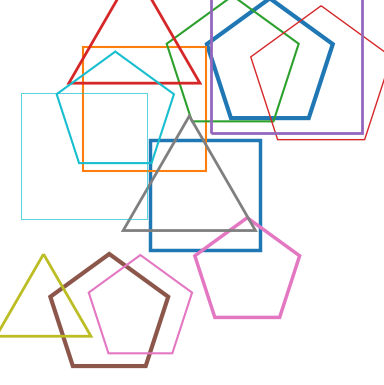[{"shape": "square", "thickness": 2.5, "radius": 0.72, "center": [0.533, 0.493]}, {"shape": "pentagon", "thickness": 3, "radius": 0.86, "center": [0.701, 0.832]}, {"shape": "square", "thickness": 1.5, "radius": 0.8, "center": [0.375, 0.717]}, {"shape": "pentagon", "thickness": 1.5, "radius": 0.9, "center": [0.604, 0.831]}, {"shape": "pentagon", "thickness": 1, "radius": 0.96, "center": [0.834, 0.793]}, {"shape": "triangle", "thickness": 2, "radius": 0.98, "center": [0.349, 0.882]}, {"shape": "square", "thickness": 2, "radius": 0.98, "center": [0.744, 0.849]}, {"shape": "pentagon", "thickness": 3, "radius": 0.8, "center": [0.284, 0.179]}, {"shape": "pentagon", "thickness": 1.5, "radius": 0.71, "center": [0.365, 0.196]}, {"shape": "pentagon", "thickness": 2.5, "radius": 0.72, "center": [0.642, 0.291]}, {"shape": "triangle", "thickness": 2, "radius": 0.99, "center": [0.492, 0.5]}, {"shape": "triangle", "thickness": 2, "radius": 0.71, "center": [0.113, 0.198]}, {"shape": "square", "thickness": 0.5, "radius": 0.82, "center": [0.218, 0.596]}, {"shape": "pentagon", "thickness": 1.5, "radius": 0.8, "center": [0.299, 0.706]}]